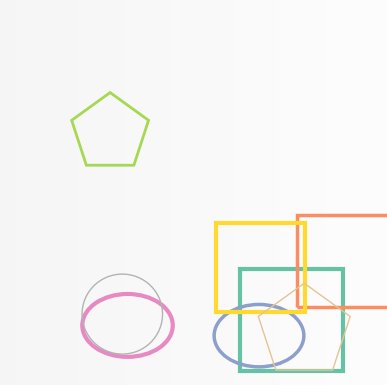[{"shape": "square", "thickness": 3, "radius": 0.66, "center": [0.751, 0.17]}, {"shape": "square", "thickness": 2.5, "radius": 0.59, "center": [0.885, 0.322]}, {"shape": "oval", "thickness": 2.5, "radius": 0.58, "center": [0.668, 0.128]}, {"shape": "oval", "thickness": 3, "radius": 0.58, "center": [0.329, 0.155]}, {"shape": "pentagon", "thickness": 2, "radius": 0.52, "center": [0.284, 0.655]}, {"shape": "square", "thickness": 3, "radius": 0.58, "center": [0.672, 0.306]}, {"shape": "pentagon", "thickness": 1, "radius": 0.62, "center": [0.785, 0.14]}, {"shape": "circle", "thickness": 1, "radius": 0.52, "center": [0.316, 0.184]}]